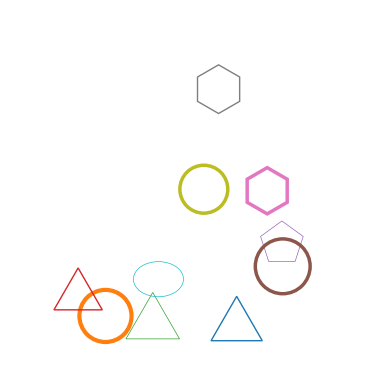[{"shape": "triangle", "thickness": 1, "radius": 0.38, "center": [0.615, 0.153]}, {"shape": "circle", "thickness": 3, "radius": 0.34, "center": [0.274, 0.179]}, {"shape": "triangle", "thickness": 0.5, "radius": 0.4, "center": [0.397, 0.16]}, {"shape": "triangle", "thickness": 1, "radius": 0.36, "center": [0.203, 0.231]}, {"shape": "pentagon", "thickness": 0.5, "radius": 0.29, "center": [0.732, 0.368]}, {"shape": "circle", "thickness": 2.5, "radius": 0.36, "center": [0.734, 0.308]}, {"shape": "hexagon", "thickness": 2.5, "radius": 0.3, "center": [0.694, 0.504]}, {"shape": "hexagon", "thickness": 1, "radius": 0.32, "center": [0.568, 0.768]}, {"shape": "circle", "thickness": 2.5, "radius": 0.31, "center": [0.529, 0.509]}, {"shape": "oval", "thickness": 0.5, "radius": 0.33, "center": [0.412, 0.275]}]